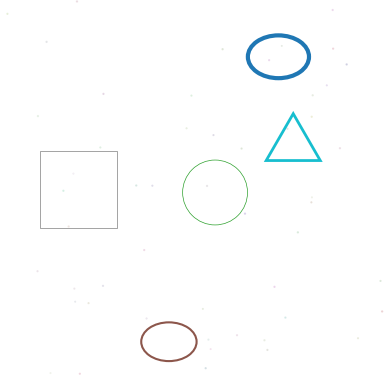[{"shape": "oval", "thickness": 3, "radius": 0.4, "center": [0.723, 0.853]}, {"shape": "circle", "thickness": 0.5, "radius": 0.42, "center": [0.559, 0.5]}, {"shape": "oval", "thickness": 1.5, "radius": 0.36, "center": [0.439, 0.112]}, {"shape": "square", "thickness": 0.5, "radius": 0.5, "center": [0.204, 0.508]}, {"shape": "triangle", "thickness": 2, "radius": 0.41, "center": [0.762, 0.624]}]